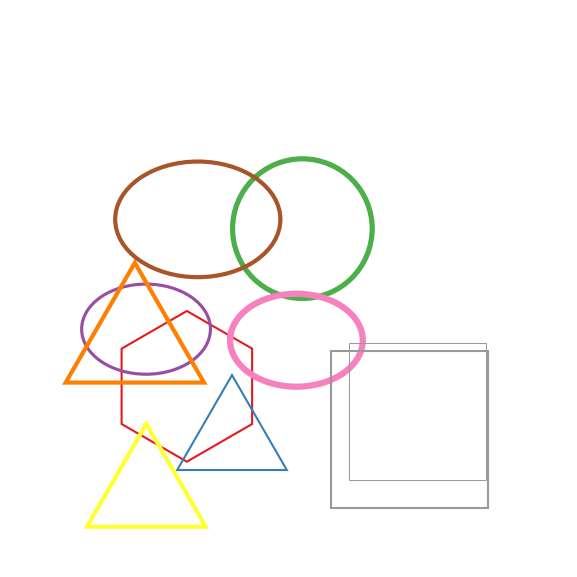[{"shape": "hexagon", "thickness": 1, "radius": 0.65, "center": [0.324, 0.33]}, {"shape": "triangle", "thickness": 1, "radius": 0.55, "center": [0.402, 0.24]}, {"shape": "circle", "thickness": 2.5, "radius": 0.6, "center": [0.524, 0.603]}, {"shape": "oval", "thickness": 1.5, "radius": 0.56, "center": [0.253, 0.429]}, {"shape": "triangle", "thickness": 2, "radius": 0.69, "center": [0.233, 0.406]}, {"shape": "triangle", "thickness": 2, "radius": 0.59, "center": [0.253, 0.146]}, {"shape": "oval", "thickness": 2, "radius": 0.72, "center": [0.342, 0.619]}, {"shape": "oval", "thickness": 3, "radius": 0.57, "center": [0.513, 0.41]}, {"shape": "square", "thickness": 1, "radius": 0.68, "center": [0.709, 0.256]}, {"shape": "square", "thickness": 0.5, "radius": 0.59, "center": [0.723, 0.287]}]